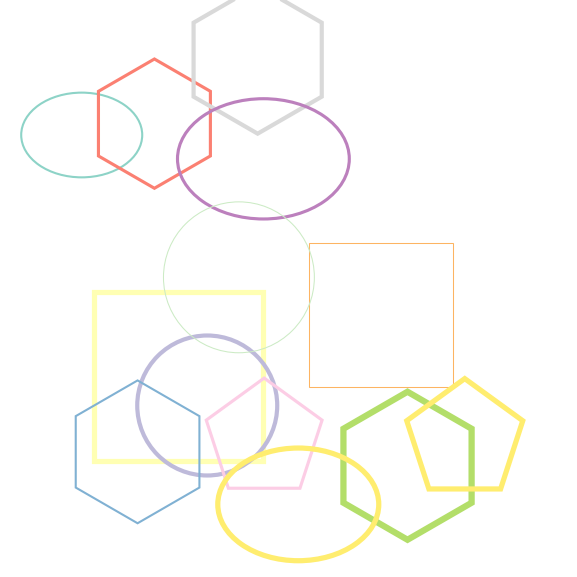[{"shape": "oval", "thickness": 1, "radius": 0.52, "center": [0.141, 0.765]}, {"shape": "square", "thickness": 2.5, "radius": 0.73, "center": [0.309, 0.347]}, {"shape": "circle", "thickness": 2, "radius": 0.61, "center": [0.359, 0.297]}, {"shape": "hexagon", "thickness": 1.5, "radius": 0.56, "center": [0.267, 0.785]}, {"shape": "hexagon", "thickness": 1, "radius": 0.62, "center": [0.238, 0.217]}, {"shape": "square", "thickness": 0.5, "radius": 0.63, "center": [0.66, 0.453]}, {"shape": "hexagon", "thickness": 3, "radius": 0.64, "center": [0.706, 0.193]}, {"shape": "pentagon", "thickness": 1.5, "radius": 0.53, "center": [0.457, 0.239]}, {"shape": "hexagon", "thickness": 2, "radius": 0.64, "center": [0.446, 0.896]}, {"shape": "oval", "thickness": 1.5, "radius": 0.74, "center": [0.456, 0.724]}, {"shape": "circle", "thickness": 0.5, "radius": 0.65, "center": [0.414, 0.519]}, {"shape": "oval", "thickness": 2.5, "radius": 0.7, "center": [0.516, 0.126]}, {"shape": "pentagon", "thickness": 2.5, "radius": 0.53, "center": [0.805, 0.238]}]